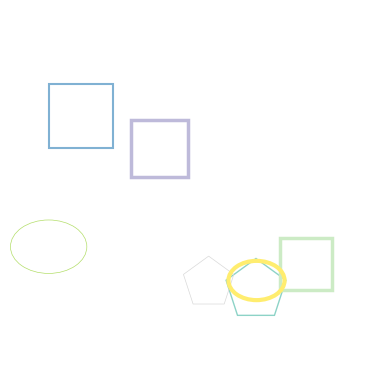[{"shape": "pentagon", "thickness": 1, "radius": 0.41, "center": [0.665, 0.247]}, {"shape": "square", "thickness": 2.5, "radius": 0.37, "center": [0.415, 0.614]}, {"shape": "square", "thickness": 1.5, "radius": 0.41, "center": [0.21, 0.699]}, {"shape": "oval", "thickness": 0.5, "radius": 0.5, "center": [0.126, 0.359]}, {"shape": "pentagon", "thickness": 0.5, "radius": 0.34, "center": [0.542, 0.266]}, {"shape": "square", "thickness": 2.5, "radius": 0.34, "center": [0.796, 0.313]}, {"shape": "oval", "thickness": 3, "radius": 0.36, "center": [0.666, 0.271]}]